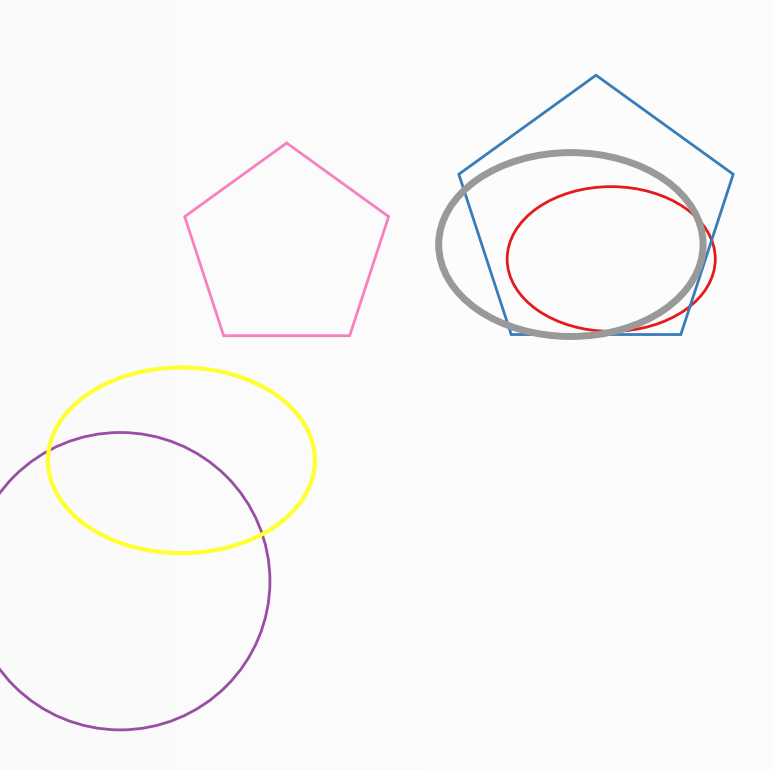[{"shape": "oval", "thickness": 1, "radius": 0.67, "center": [0.789, 0.664]}, {"shape": "pentagon", "thickness": 1, "radius": 0.93, "center": [0.769, 0.716]}, {"shape": "circle", "thickness": 1, "radius": 0.97, "center": [0.155, 0.245]}, {"shape": "oval", "thickness": 1.5, "radius": 0.86, "center": [0.234, 0.402]}, {"shape": "pentagon", "thickness": 1, "radius": 0.69, "center": [0.37, 0.676]}, {"shape": "oval", "thickness": 2.5, "radius": 0.85, "center": [0.737, 0.682]}]